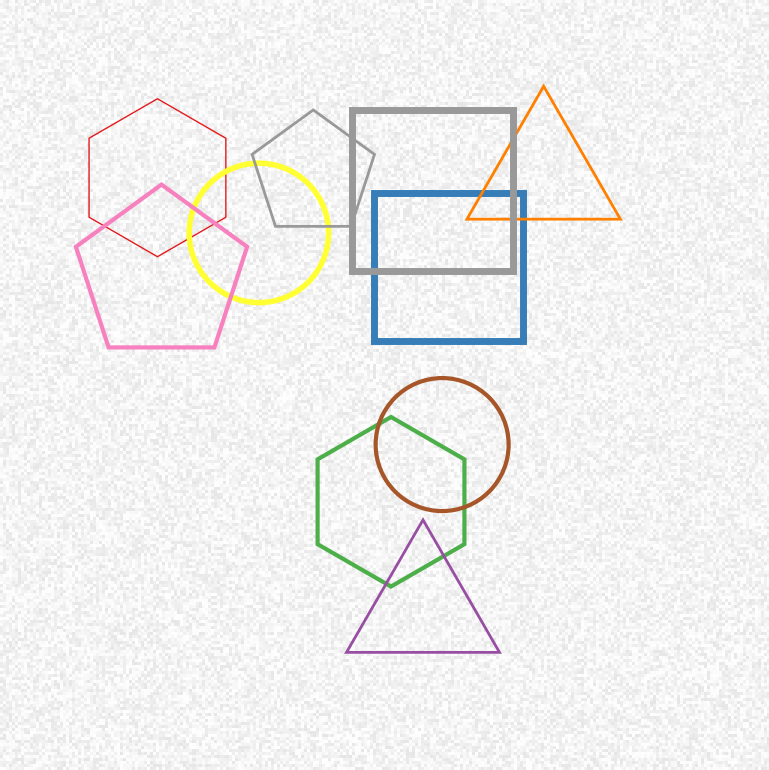[{"shape": "hexagon", "thickness": 0.5, "radius": 0.51, "center": [0.204, 0.769]}, {"shape": "square", "thickness": 2.5, "radius": 0.48, "center": [0.582, 0.654]}, {"shape": "hexagon", "thickness": 1.5, "radius": 0.55, "center": [0.508, 0.348]}, {"shape": "triangle", "thickness": 1, "radius": 0.57, "center": [0.549, 0.21]}, {"shape": "triangle", "thickness": 1, "radius": 0.58, "center": [0.706, 0.773]}, {"shape": "circle", "thickness": 2, "radius": 0.45, "center": [0.336, 0.698]}, {"shape": "circle", "thickness": 1.5, "radius": 0.43, "center": [0.574, 0.423]}, {"shape": "pentagon", "thickness": 1.5, "radius": 0.58, "center": [0.21, 0.643]}, {"shape": "pentagon", "thickness": 1, "radius": 0.42, "center": [0.407, 0.774]}, {"shape": "square", "thickness": 2.5, "radius": 0.52, "center": [0.561, 0.753]}]